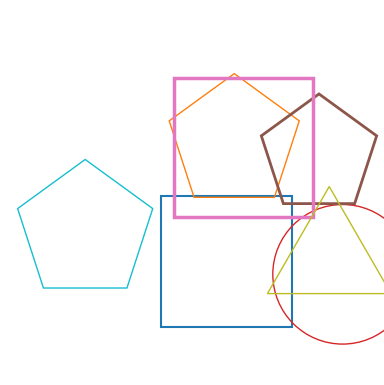[{"shape": "square", "thickness": 1.5, "radius": 0.85, "center": [0.588, 0.32]}, {"shape": "pentagon", "thickness": 1, "radius": 0.89, "center": [0.608, 0.631]}, {"shape": "circle", "thickness": 1, "radius": 0.91, "center": [0.89, 0.288]}, {"shape": "pentagon", "thickness": 2, "radius": 0.79, "center": [0.829, 0.599]}, {"shape": "square", "thickness": 2.5, "radius": 0.9, "center": [0.634, 0.616]}, {"shape": "triangle", "thickness": 1, "radius": 0.93, "center": [0.855, 0.33]}, {"shape": "pentagon", "thickness": 1, "radius": 0.92, "center": [0.221, 0.401]}]